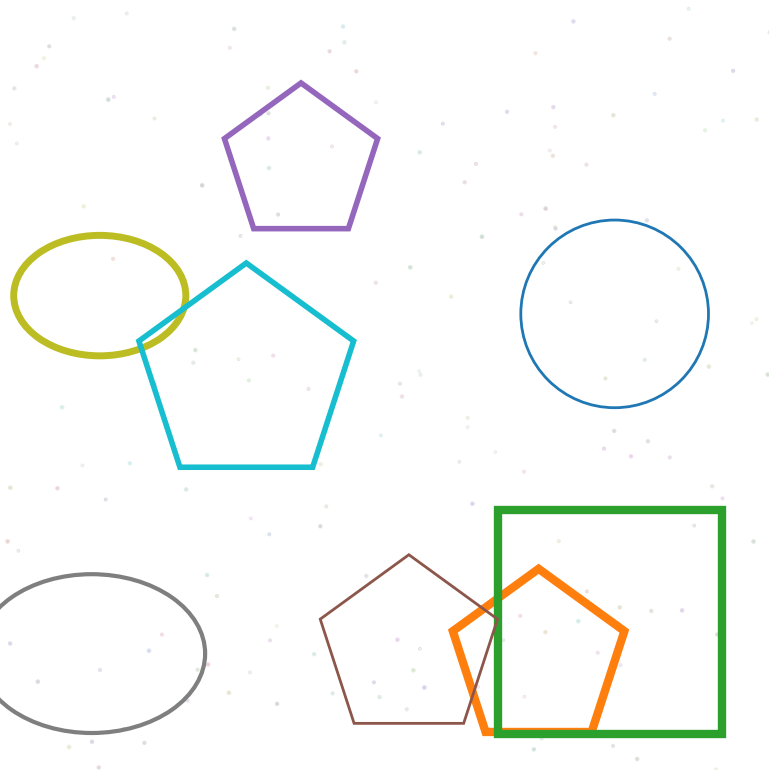[{"shape": "circle", "thickness": 1, "radius": 0.61, "center": [0.798, 0.592]}, {"shape": "pentagon", "thickness": 3, "radius": 0.59, "center": [0.699, 0.144]}, {"shape": "square", "thickness": 3, "radius": 0.73, "center": [0.792, 0.192]}, {"shape": "pentagon", "thickness": 2, "radius": 0.52, "center": [0.391, 0.788]}, {"shape": "pentagon", "thickness": 1, "radius": 0.61, "center": [0.531, 0.159]}, {"shape": "oval", "thickness": 1.5, "radius": 0.74, "center": [0.119, 0.151]}, {"shape": "oval", "thickness": 2.5, "radius": 0.56, "center": [0.13, 0.616]}, {"shape": "pentagon", "thickness": 2, "radius": 0.73, "center": [0.32, 0.512]}]